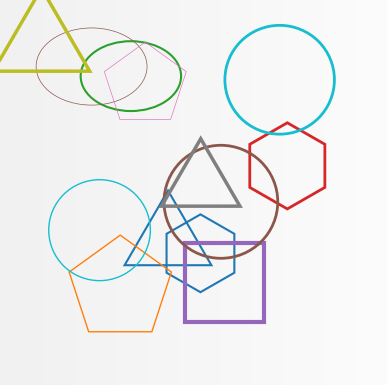[{"shape": "hexagon", "thickness": 1.5, "radius": 0.51, "center": [0.517, 0.342]}, {"shape": "triangle", "thickness": 1.5, "radius": 0.65, "center": [0.434, 0.376]}, {"shape": "pentagon", "thickness": 1, "radius": 0.69, "center": [0.31, 0.251]}, {"shape": "oval", "thickness": 1.5, "radius": 0.65, "center": [0.338, 0.802]}, {"shape": "hexagon", "thickness": 2, "radius": 0.56, "center": [0.741, 0.569]}, {"shape": "square", "thickness": 3, "radius": 0.51, "center": [0.579, 0.266]}, {"shape": "circle", "thickness": 2, "radius": 0.73, "center": [0.57, 0.476]}, {"shape": "oval", "thickness": 0.5, "radius": 0.72, "center": [0.236, 0.827]}, {"shape": "pentagon", "thickness": 0.5, "radius": 0.56, "center": [0.375, 0.78]}, {"shape": "triangle", "thickness": 2.5, "radius": 0.58, "center": [0.518, 0.523]}, {"shape": "triangle", "thickness": 2.5, "radius": 0.72, "center": [0.107, 0.887]}, {"shape": "circle", "thickness": 1, "radius": 0.66, "center": [0.257, 0.402]}, {"shape": "circle", "thickness": 2, "radius": 0.71, "center": [0.722, 0.793]}]